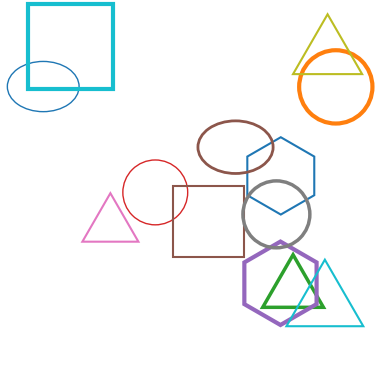[{"shape": "hexagon", "thickness": 1.5, "radius": 0.5, "center": [0.729, 0.543]}, {"shape": "oval", "thickness": 1, "radius": 0.47, "center": [0.112, 0.775]}, {"shape": "circle", "thickness": 3, "radius": 0.48, "center": [0.872, 0.774]}, {"shape": "triangle", "thickness": 2.5, "radius": 0.46, "center": [0.761, 0.247]}, {"shape": "circle", "thickness": 1, "radius": 0.42, "center": [0.403, 0.5]}, {"shape": "hexagon", "thickness": 3, "radius": 0.54, "center": [0.728, 0.264]}, {"shape": "oval", "thickness": 2, "radius": 0.49, "center": [0.612, 0.618]}, {"shape": "square", "thickness": 1.5, "radius": 0.46, "center": [0.542, 0.424]}, {"shape": "triangle", "thickness": 1.5, "radius": 0.42, "center": [0.287, 0.414]}, {"shape": "circle", "thickness": 2.5, "radius": 0.43, "center": [0.718, 0.443]}, {"shape": "triangle", "thickness": 1.5, "radius": 0.52, "center": [0.851, 0.859]}, {"shape": "square", "thickness": 3, "radius": 0.55, "center": [0.183, 0.88]}, {"shape": "triangle", "thickness": 1.5, "radius": 0.58, "center": [0.844, 0.21]}]